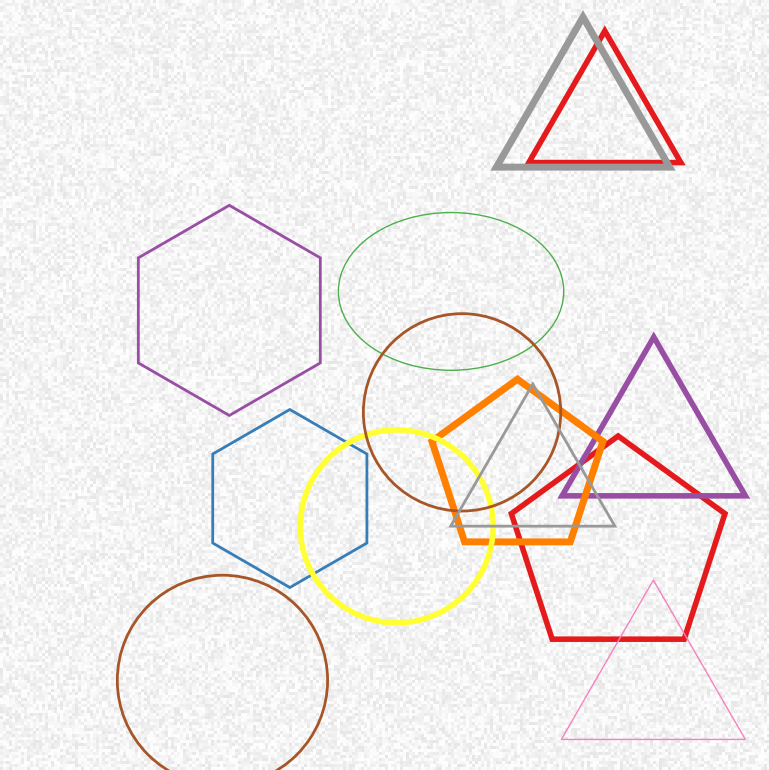[{"shape": "triangle", "thickness": 2, "radius": 0.57, "center": [0.785, 0.846]}, {"shape": "pentagon", "thickness": 2, "radius": 0.73, "center": [0.803, 0.288]}, {"shape": "hexagon", "thickness": 1, "radius": 0.58, "center": [0.376, 0.353]}, {"shape": "oval", "thickness": 0.5, "radius": 0.73, "center": [0.586, 0.622]}, {"shape": "hexagon", "thickness": 1, "radius": 0.68, "center": [0.298, 0.597]}, {"shape": "triangle", "thickness": 2, "radius": 0.69, "center": [0.849, 0.425]}, {"shape": "pentagon", "thickness": 2.5, "radius": 0.58, "center": [0.672, 0.391]}, {"shape": "circle", "thickness": 2, "radius": 0.63, "center": [0.515, 0.316]}, {"shape": "circle", "thickness": 1, "radius": 0.64, "center": [0.6, 0.464]}, {"shape": "circle", "thickness": 1, "radius": 0.68, "center": [0.289, 0.116]}, {"shape": "triangle", "thickness": 0.5, "radius": 0.69, "center": [0.849, 0.109]}, {"shape": "triangle", "thickness": 1, "radius": 0.62, "center": [0.692, 0.378]}, {"shape": "triangle", "thickness": 2.5, "radius": 0.65, "center": [0.757, 0.848]}]